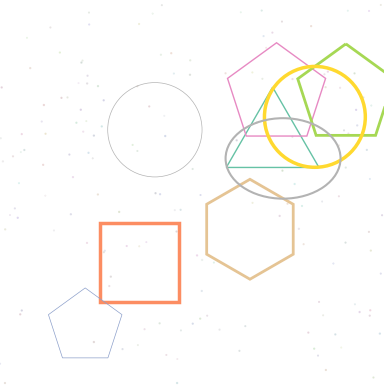[{"shape": "triangle", "thickness": 1, "radius": 0.69, "center": [0.708, 0.635]}, {"shape": "square", "thickness": 2.5, "radius": 0.51, "center": [0.363, 0.318]}, {"shape": "pentagon", "thickness": 0.5, "radius": 0.5, "center": [0.221, 0.152]}, {"shape": "pentagon", "thickness": 1, "radius": 0.67, "center": [0.718, 0.755]}, {"shape": "pentagon", "thickness": 2, "radius": 0.66, "center": [0.898, 0.755]}, {"shape": "circle", "thickness": 2.5, "radius": 0.66, "center": [0.818, 0.696]}, {"shape": "hexagon", "thickness": 2, "radius": 0.65, "center": [0.649, 0.405]}, {"shape": "oval", "thickness": 1.5, "radius": 0.75, "center": [0.735, 0.589]}, {"shape": "circle", "thickness": 0.5, "radius": 0.61, "center": [0.402, 0.663]}]